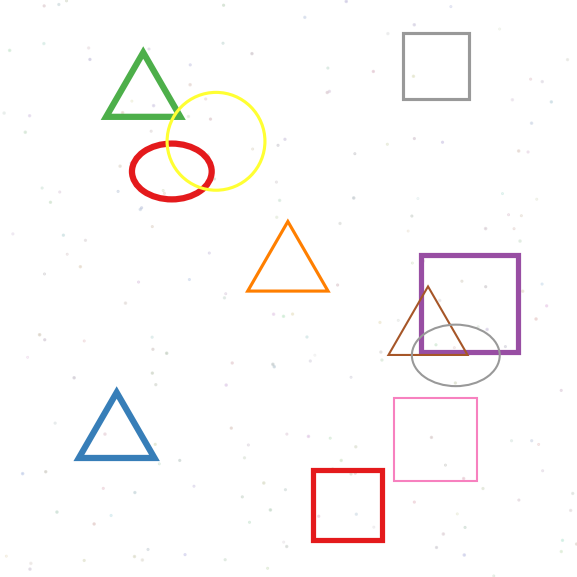[{"shape": "oval", "thickness": 3, "radius": 0.35, "center": [0.298, 0.702]}, {"shape": "square", "thickness": 2.5, "radius": 0.3, "center": [0.602, 0.125]}, {"shape": "triangle", "thickness": 3, "radius": 0.38, "center": [0.202, 0.244]}, {"shape": "triangle", "thickness": 3, "radius": 0.37, "center": [0.248, 0.834]}, {"shape": "square", "thickness": 2.5, "radius": 0.42, "center": [0.814, 0.474]}, {"shape": "triangle", "thickness": 1.5, "radius": 0.4, "center": [0.498, 0.535]}, {"shape": "circle", "thickness": 1.5, "radius": 0.42, "center": [0.374, 0.754]}, {"shape": "triangle", "thickness": 1, "radius": 0.4, "center": [0.741, 0.424]}, {"shape": "square", "thickness": 1, "radius": 0.36, "center": [0.754, 0.239]}, {"shape": "square", "thickness": 1.5, "radius": 0.29, "center": [0.755, 0.885]}, {"shape": "oval", "thickness": 1, "radius": 0.38, "center": [0.789, 0.384]}]